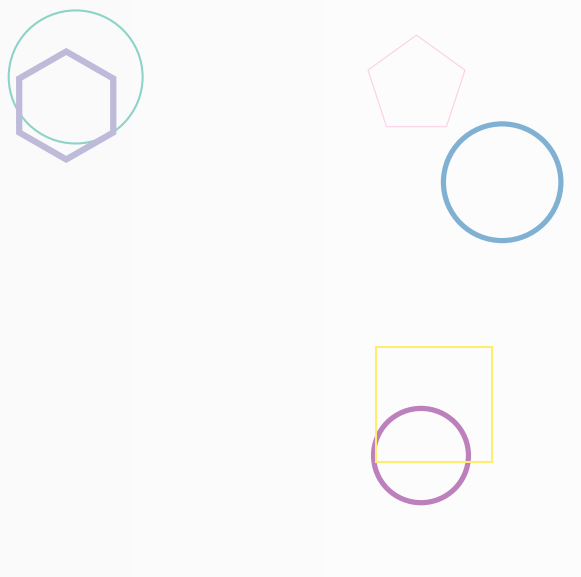[{"shape": "circle", "thickness": 1, "radius": 0.58, "center": [0.13, 0.866]}, {"shape": "hexagon", "thickness": 3, "radius": 0.47, "center": [0.114, 0.816]}, {"shape": "circle", "thickness": 2.5, "radius": 0.51, "center": [0.864, 0.684]}, {"shape": "pentagon", "thickness": 0.5, "radius": 0.44, "center": [0.716, 0.851]}, {"shape": "circle", "thickness": 2.5, "radius": 0.41, "center": [0.724, 0.21]}, {"shape": "square", "thickness": 1, "radius": 0.5, "center": [0.746, 0.299]}]